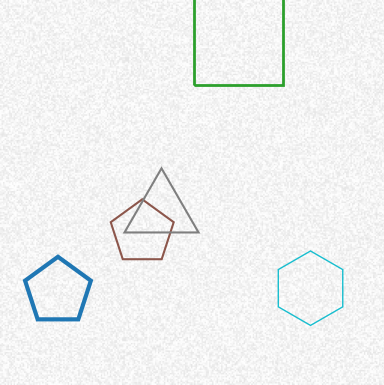[{"shape": "pentagon", "thickness": 3, "radius": 0.45, "center": [0.151, 0.243]}, {"shape": "square", "thickness": 2, "radius": 0.58, "center": [0.619, 0.893]}, {"shape": "pentagon", "thickness": 1.5, "radius": 0.43, "center": [0.369, 0.396]}, {"shape": "triangle", "thickness": 1.5, "radius": 0.56, "center": [0.42, 0.452]}, {"shape": "hexagon", "thickness": 1, "radius": 0.48, "center": [0.807, 0.251]}]